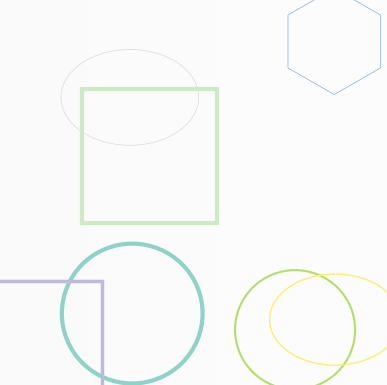[{"shape": "circle", "thickness": 3, "radius": 0.91, "center": [0.341, 0.186]}, {"shape": "square", "thickness": 2.5, "radius": 0.74, "center": [0.117, 0.124]}, {"shape": "hexagon", "thickness": 0.5, "radius": 0.69, "center": [0.863, 0.892]}, {"shape": "circle", "thickness": 1.5, "radius": 0.77, "center": [0.761, 0.143]}, {"shape": "oval", "thickness": 0.5, "radius": 0.89, "center": [0.335, 0.747]}, {"shape": "square", "thickness": 3, "radius": 0.87, "center": [0.386, 0.595]}, {"shape": "oval", "thickness": 1, "radius": 0.85, "center": [0.865, 0.17]}]